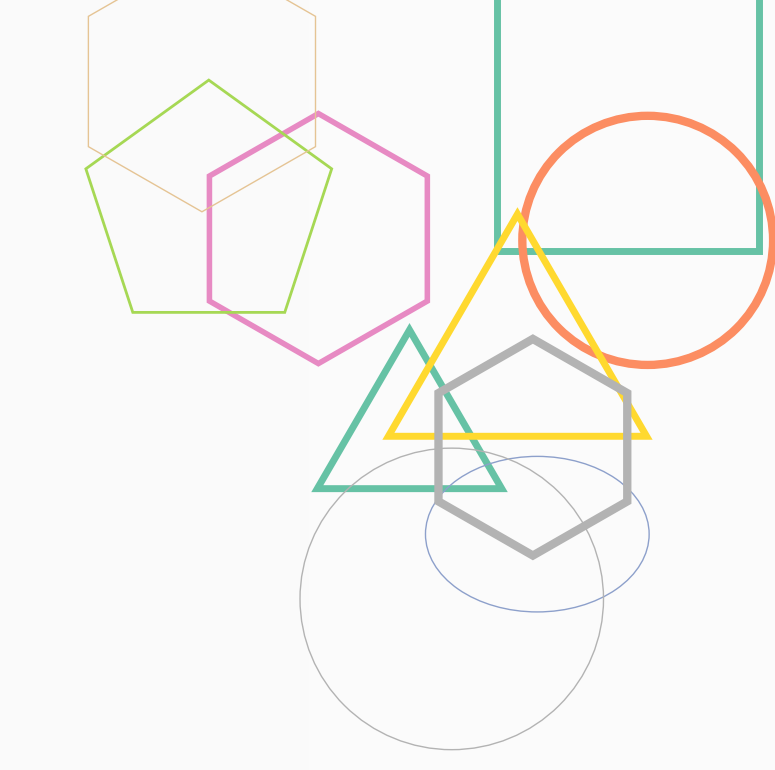[{"shape": "triangle", "thickness": 2.5, "radius": 0.69, "center": [0.528, 0.434]}, {"shape": "square", "thickness": 2.5, "radius": 0.85, "center": [0.81, 0.843]}, {"shape": "circle", "thickness": 3, "radius": 0.81, "center": [0.836, 0.688]}, {"shape": "oval", "thickness": 0.5, "radius": 0.72, "center": [0.693, 0.306]}, {"shape": "hexagon", "thickness": 2, "radius": 0.81, "center": [0.411, 0.69]}, {"shape": "pentagon", "thickness": 1, "radius": 0.83, "center": [0.269, 0.729]}, {"shape": "triangle", "thickness": 2.5, "radius": 0.96, "center": [0.668, 0.53]}, {"shape": "hexagon", "thickness": 0.5, "radius": 0.85, "center": [0.261, 0.894]}, {"shape": "hexagon", "thickness": 3, "radius": 0.7, "center": [0.688, 0.419]}, {"shape": "circle", "thickness": 0.5, "radius": 0.98, "center": [0.583, 0.222]}]